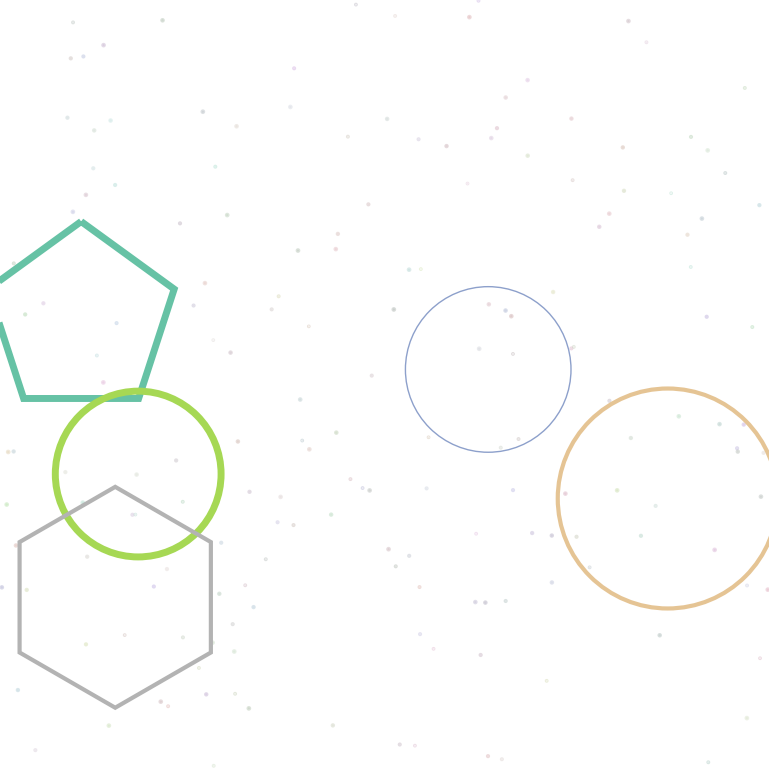[{"shape": "pentagon", "thickness": 2.5, "radius": 0.64, "center": [0.105, 0.585]}, {"shape": "circle", "thickness": 0.5, "radius": 0.54, "center": [0.634, 0.52]}, {"shape": "circle", "thickness": 2.5, "radius": 0.54, "center": [0.179, 0.384]}, {"shape": "circle", "thickness": 1.5, "radius": 0.71, "center": [0.867, 0.353]}, {"shape": "hexagon", "thickness": 1.5, "radius": 0.72, "center": [0.15, 0.224]}]